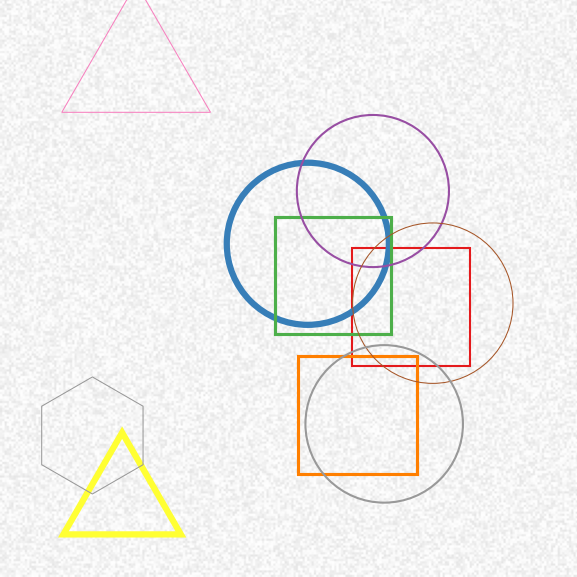[{"shape": "square", "thickness": 1, "radius": 0.51, "center": [0.712, 0.468]}, {"shape": "circle", "thickness": 3, "radius": 0.7, "center": [0.533, 0.577]}, {"shape": "square", "thickness": 1.5, "radius": 0.5, "center": [0.577, 0.522]}, {"shape": "circle", "thickness": 1, "radius": 0.66, "center": [0.646, 0.668]}, {"shape": "square", "thickness": 1.5, "radius": 0.51, "center": [0.619, 0.281]}, {"shape": "triangle", "thickness": 3, "radius": 0.59, "center": [0.211, 0.133]}, {"shape": "circle", "thickness": 0.5, "radius": 0.69, "center": [0.749, 0.474]}, {"shape": "triangle", "thickness": 0.5, "radius": 0.74, "center": [0.236, 0.879]}, {"shape": "hexagon", "thickness": 0.5, "radius": 0.51, "center": [0.16, 0.245]}, {"shape": "circle", "thickness": 1, "radius": 0.68, "center": [0.665, 0.265]}]